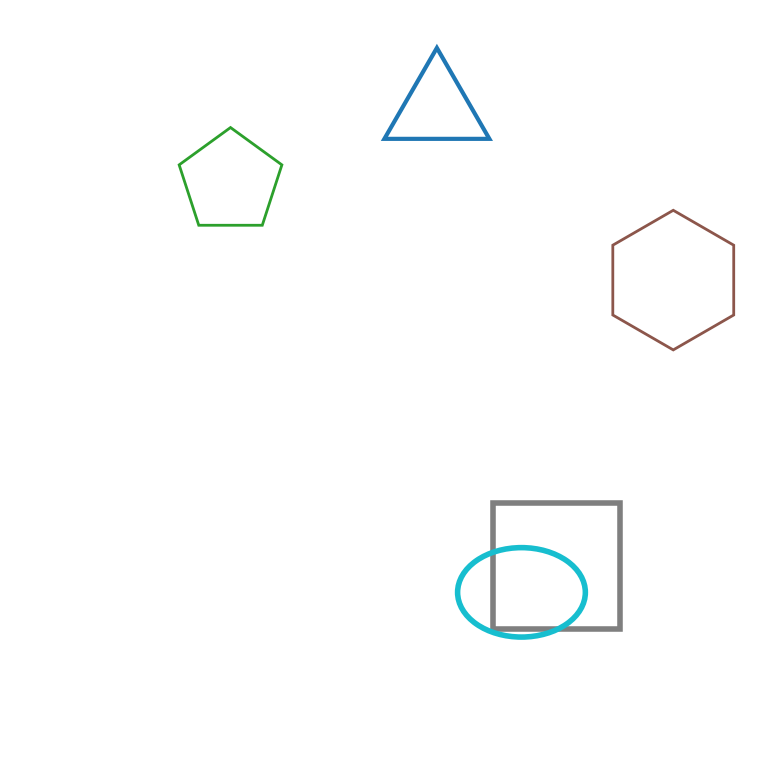[{"shape": "triangle", "thickness": 1.5, "radius": 0.39, "center": [0.567, 0.859]}, {"shape": "pentagon", "thickness": 1, "radius": 0.35, "center": [0.299, 0.764]}, {"shape": "hexagon", "thickness": 1, "radius": 0.45, "center": [0.874, 0.636]}, {"shape": "square", "thickness": 2, "radius": 0.41, "center": [0.723, 0.265]}, {"shape": "oval", "thickness": 2, "radius": 0.41, "center": [0.677, 0.231]}]